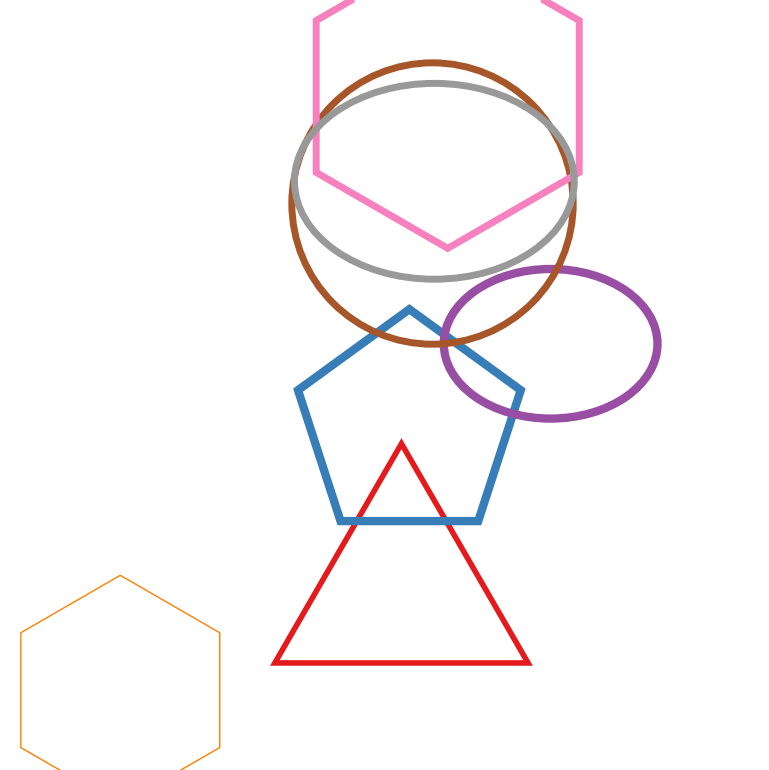[{"shape": "triangle", "thickness": 2, "radius": 0.95, "center": [0.521, 0.234]}, {"shape": "pentagon", "thickness": 3, "radius": 0.76, "center": [0.532, 0.446]}, {"shape": "oval", "thickness": 3, "radius": 0.69, "center": [0.715, 0.554]}, {"shape": "hexagon", "thickness": 0.5, "radius": 0.75, "center": [0.156, 0.104]}, {"shape": "circle", "thickness": 2.5, "radius": 0.91, "center": [0.562, 0.736]}, {"shape": "hexagon", "thickness": 2.5, "radius": 0.99, "center": [0.581, 0.875]}, {"shape": "oval", "thickness": 2.5, "radius": 0.91, "center": [0.564, 0.765]}]